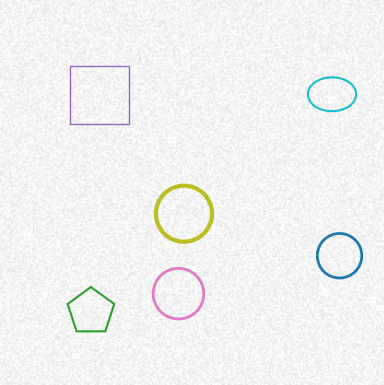[{"shape": "circle", "thickness": 2, "radius": 0.29, "center": [0.882, 0.336]}, {"shape": "pentagon", "thickness": 1.5, "radius": 0.32, "center": [0.236, 0.191]}, {"shape": "square", "thickness": 1, "radius": 0.38, "center": [0.258, 0.753]}, {"shape": "circle", "thickness": 2, "radius": 0.33, "center": [0.464, 0.237]}, {"shape": "circle", "thickness": 3, "radius": 0.36, "center": [0.478, 0.445]}, {"shape": "oval", "thickness": 1.5, "radius": 0.31, "center": [0.862, 0.755]}]